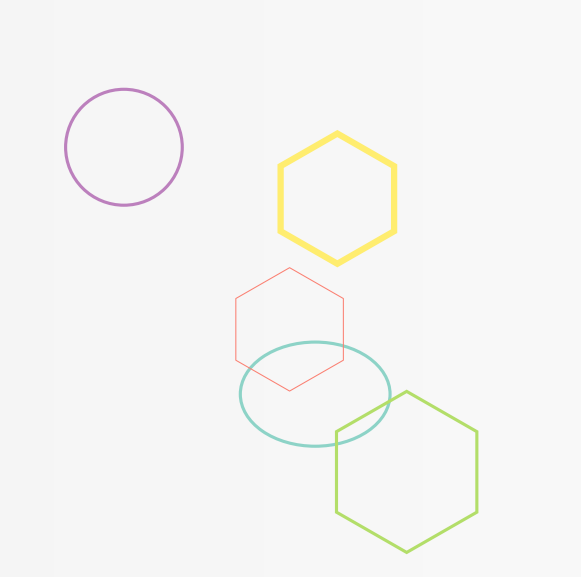[{"shape": "oval", "thickness": 1.5, "radius": 0.64, "center": [0.542, 0.317]}, {"shape": "hexagon", "thickness": 0.5, "radius": 0.53, "center": [0.498, 0.429]}, {"shape": "hexagon", "thickness": 1.5, "radius": 0.7, "center": [0.7, 0.182]}, {"shape": "circle", "thickness": 1.5, "radius": 0.5, "center": [0.213, 0.744]}, {"shape": "hexagon", "thickness": 3, "radius": 0.56, "center": [0.58, 0.655]}]